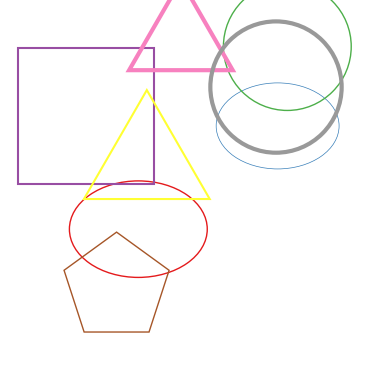[{"shape": "oval", "thickness": 1, "radius": 0.9, "center": [0.359, 0.405]}, {"shape": "oval", "thickness": 0.5, "radius": 0.8, "center": [0.721, 0.673]}, {"shape": "circle", "thickness": 1, "radius": 0.83, "center": [0.746, 0.879]}, {"shape": "square", "thickness": 1.5, "radius": 0.88, "center": [0.224, 0.699]}, {"shape": "triangle", "thickness": 1.5, "radius": 0.94, "center": [0.381, 0.577]}, {"shape": "pentagon", "thickness": 1, "radius": 0.72, "center": [0.303, 0.254]}, {"shape": "triangle", "thickness": 3, "radius": 0.78, "center": [0.47, 0.895]}, {"shape": "circle", "thickness": 3, "radius": 0.85, "center": [0.717, 0.774]}]